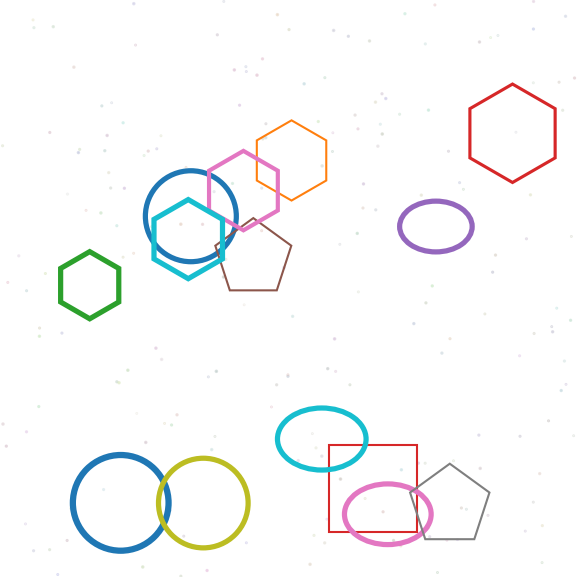[{"shape": "circle", "thickness": 2.5, "radius": 0.39, "center": [0.33, 0.625]}, {"shape": "circle", "thickness": 3, "radius": 0.41, "center": [0.209, 0.128]}, {"shape": "hexagon", "thickness": 1, "radius": 0.35, "center": [0.505, 0.721]}, {"shape": "hexagon", "thickness": 2.5, "radius": 0.29, "center": [0.155, 0.505]}, {"shape": "square", "thickness": 1, "radius": 0.38, "center": [0.645, 0.153]}, {"shape": "hexagon", "thickness": 1.5, "radius": 0.43, "center": [0.887, 0.768]}, {"shape": "oval", "thickness": 2.5, "radius": 0.31, "center": [0.755, 0.607]}, {"shape": "pentagon", "thickness": 1, "radius": 0.35, "center": [0.439, 0.552]}, {"shape": "oval", "thickness": 2.5, "radius": 0.38, "center": [0.672, 0.109]}, {"shape": "hexagon", "thickness": 2, "radius": 0.34, "center": [0.422, 0.669]}, {"shape": "pentagon", "thickness": 1, "radius": 0.36, "center": [0.779, 0.124]}, {"shape": "circle", "thickness": 2.5, "radius": 0.39, "center": [0.352, 0.128]}, {"shape": "hexagon", "thickness": 2.5, "radius": 0.34, "center": [0.326, 0.585]}, {"shape": "oval", "thickness": 2.5, "radius": 0.38, "center": [0.557, 0.239]}]